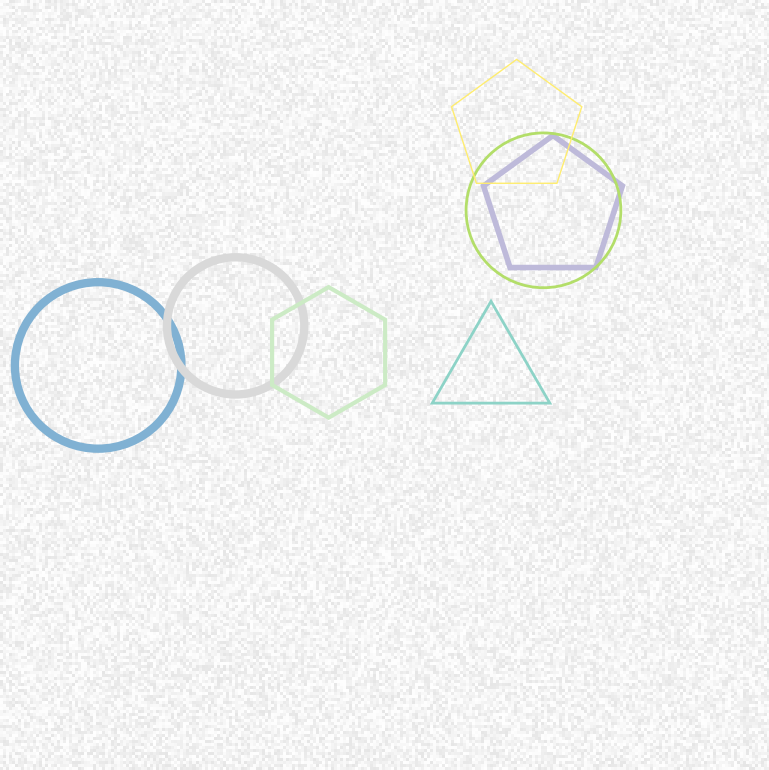[{"shape": "triangle", "thickness": 1, "radius": 0.44, "center": [0.638, 0.521]}, {"shape": "pentagon", "thickness": 2, "radius": 0.47, "center": [0.718, 0.729]}, {"shape": "circle", "thickness": 3, "radius": 0.54, "center": [0.127, 0.525]}, {"shape": "circle", "thickness": 1, "radius": 0.5, "center": [0.706, 0.727]}, {"shape": "circle", "thickness": 3, "radius": 0.45, "center": [0.306, 0.577]}, {"shape": "hexagon", "thickness": 1.5, "radius": 0.42, "center": [0.427, 0.542]}, {"shape": "pentagon", "thickness": 0.5, "radius": 0.44, "center": [0.671, 0.834]}]